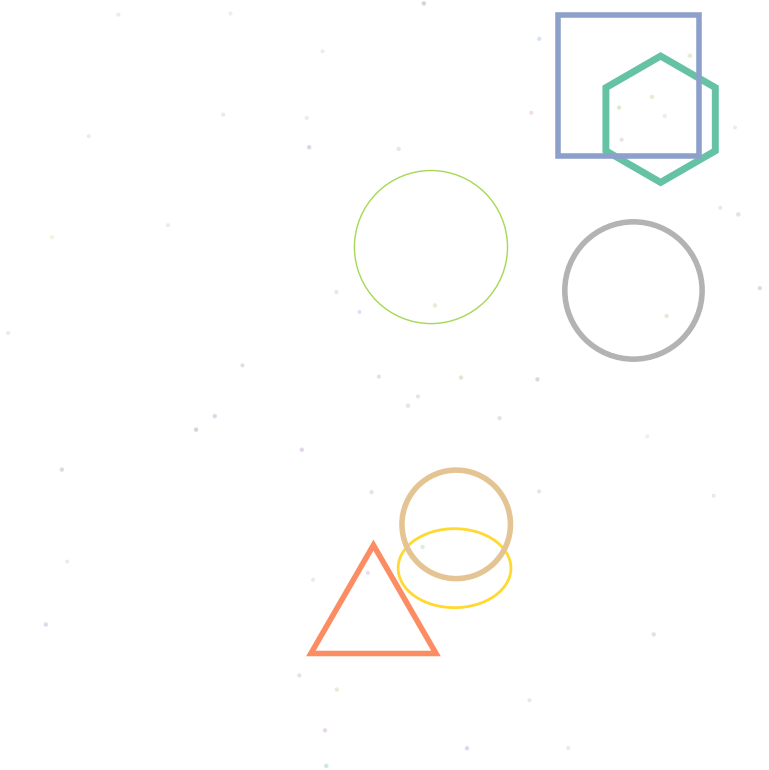[{"shape": "hexagon", "thickness": 2.5, "radius": 0.41, "center": [0.858, 0.845]}, {"shape": "triangle", "thickness": 2, "radius": 0.47, "center": [0.485, 0.198]}, {"shape": "square", "thickness": 2, "radius": 0.46, "center": [0.816, 0.889]}, {"shape": "circle", "thickness": 0.5, "radius": 0.5, "center": [0.56, 0.679]}, {"shape": "oval", "thickness": 1, "radius": 0.37, "center": [0.59, 0.262]}, {"shape": "circle", "thickness": 2, "radius": 0.35, "center": [0.592, 0.319]}, {"shape": "circle", "thickness": 2, "radius": 0.45, "center": [0.823, 0.623]}]